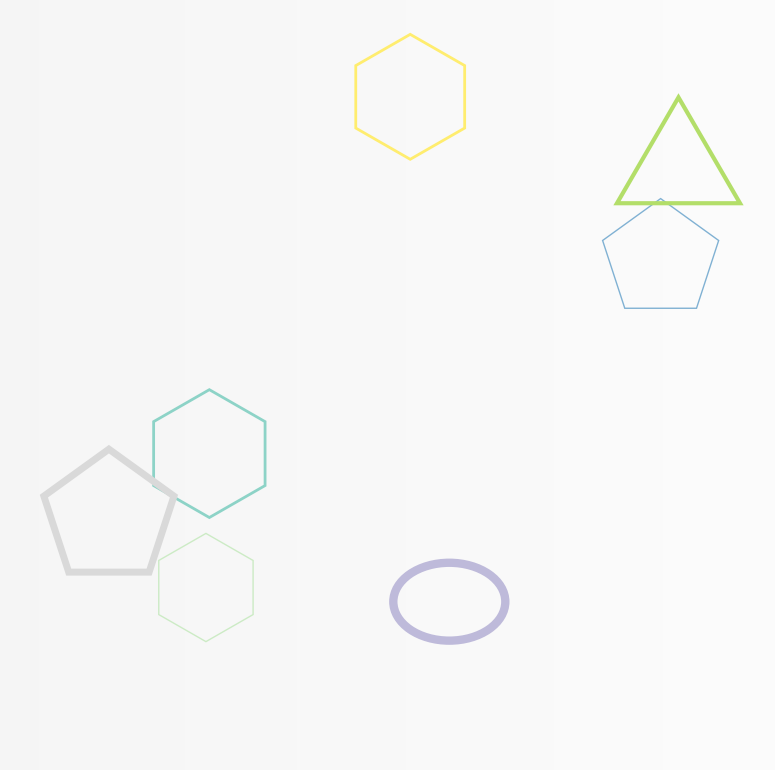[{"shape": "hexagon", "thickness": 1, "radius": 0.42, "center": [0.27, 0.411]}, {"shape": "oval", "thickness": 3, "radius": 0.36, "center": [0.58, 0.219]}, {"shape": "pentagon", "thickness": 0.5, "radius": 0.39, "center": [0.852, 0.663]}, {"shape": "triangle", "thickness": 1.5, "radius": 0.46, "center": [0.875, 0.782]}, {"shape": "pentagon", "thickness": 2.5, "radius": 0.44, "center": [0.141, 0.328]}, {"shape": "hexagon", "thickness": 0.5, "radius": 0.35, "center": [0.266, 0.237]}, {"shape": "hexagon", "thickness": 1, "radius": 0.41, "center": [0.529, 0.874]}]